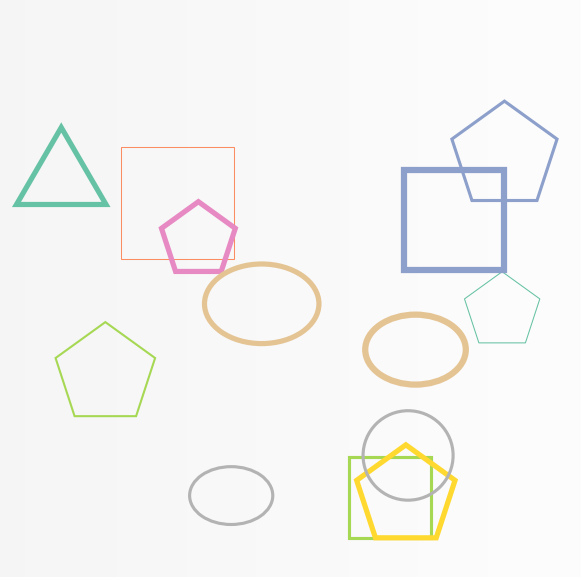[{"shape": "triangle", "thickness": 2.5, "radius": 0.44, "center": [0.105, 0.689]}, {"shape": "pentagon", "thickness": 0.5, "radius": 0.34, "center": [0.864, 0.461]}, {"shape": "square", "thickness": 0.5, "radius": 0.48, "center": [0.305, 0.647]}, {"shape": "square", "thickness": 3, "radius": 0.43, "center": [0.781, 0.618]}, {"shape": "pentagon", "thickness": 1.5, "radius": 0.48, "center": [0.868, 0.729]}, {"shape": "pentagon", "thickness": 2.5, "radius": 0.33, "center": [0.341, 0.583]}, {"shape": "pentagon", "thickness": 1, "radius": 0.45, "center": [0.181, 0.351]}, {"shape": "square", "thickness": 1.5, "radius": 0.35, "center": [0.67, 0.137]}, {"shape": "pentagon", "thickness": 2.5, "radius": 0.44, "center": [0.698, 0.14]}, {"shape": "oval", "thickness": 2.5, "radius": 0.49, "center": [0.45, 0.473]}, {"shape": "oval", "thickness": 3, "radius": 0.43, "center": [0.715, 0.394]}, {"shape": "oval", "thickness": 1.5, "radius": 0.36, "center": [0.398, 0.141]}, {"shape": "circle", "thickness": 1.5, "radius": 0.39, "center": [0.702, 0.21]}]